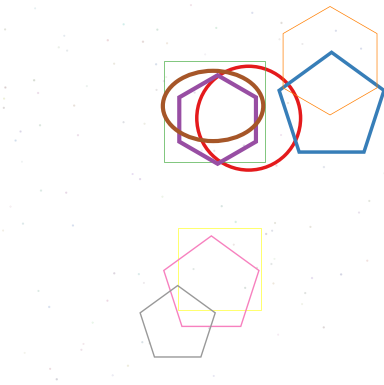[{"shape": "circle", "thickness": 2.5, "radius": 0.67, "center": [0.646, 0.693]}, {"shape": "pentagon", "thickness": 2.5, "radius": 0.72, "center": [0.861, 0.721]}, {"shape": "square", "thickness": 0.5, "radius": 0.65, "center": [0.557, 0.71]}, {"shape": "hexagon", "thickness": 3, "radius": 0.57, "center": [0.565, 0.69]}, {"shape": "hexagon", "thickness": 0.5, "radius": 0.7, "center": [0.857, 0.842]}, {"shape": "square", "thickness": 0.5, "radius": 0.53, "center": [0.57, 0.301]}, {"shape": "oval", "thickness": 3, "radius": 0.65, "center": [0.553, 0.725]}, {"shape": "pentagon", "thickness": 1, "radius": 0.65, "center": [0.549, 0.257]}, {"shape": "pentagon", "thickness": 1, "radius": 0.51, "center": [0.461, 0.156]}]